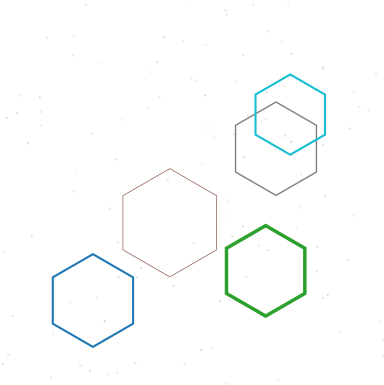[{"shape": "hexagon", "thickness": 1.5, "radius": 0.6, "center": [0.241, 0.219]}, {"shape": "hexagon", "thickness": 2.5, "radius": 0.59, "center": [0.69, 0.297]}, {"shape": "hexagon", "thickness": 0.5, "radius": 0.7, "center": [0.441, 0.421]}, {"shape": "hexagon", "thickness": 1, "radius": 0.61, "center": [0.717, 0.614]}, {"shape": "hexagon", "thickness": 1.5, "radius": 0.52, "center": [0.754, 0.702]}]